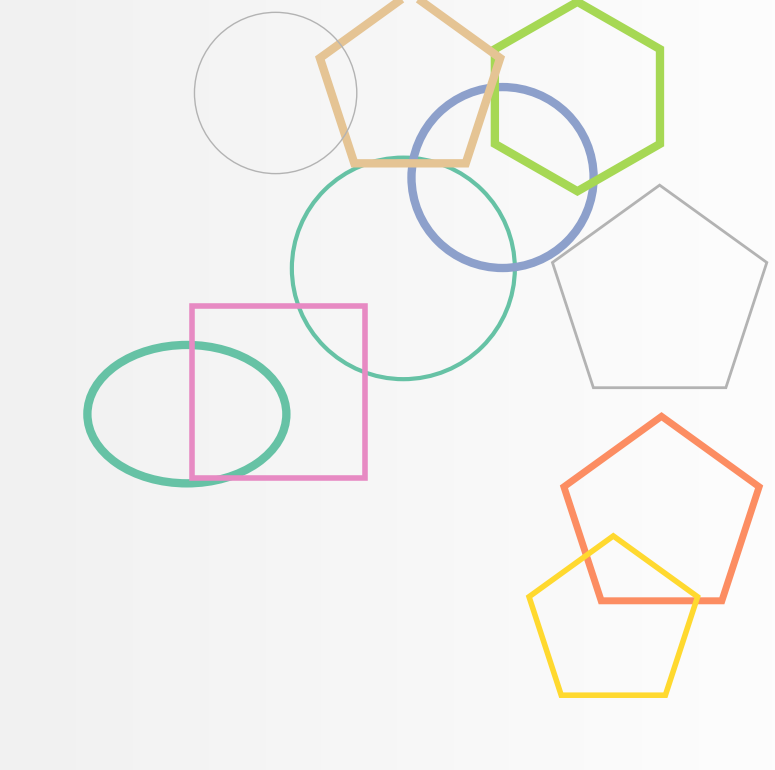[{"shape": "oval", "thickness": 3, "radius": 0.64, "center": [0.241, 0.462]}, {"shape": "circle", "thickness": 1.5, "radius": 0.72, "center": [0.52, 0.651]}, {"shape": "pentagon", "thickness": 2.5, "radius": 0.66, "center": [0.854, 0.327]}, {"shape": "circle", "thickness": 3, "radius": 0.59, "center": [0.648, 0.769]}, {"shape": "square", "thickness": 2, "radius": 0.56, "center": [0.359, 0.491]}, {"shape": "hexagon", "thickness": 3, "radius": 0.62, "center": [0.745, 0.875]}, {"shape": "pentagon", "thickness": 2, "radius": 0.57, "center": [0.791, 0.19]}, {"shape": "pentagon", "thickness": 3, "radius": 0.61, "center": [0.529, 0.887]}, {"shape": "pentagon", "thickness": 1, "radius": 0.73, "center": [0.851, 0.614]}, {"shape": "circle", "thickness": 0.5, "radius": 0.52, "center": [0.356, 0.879]}]